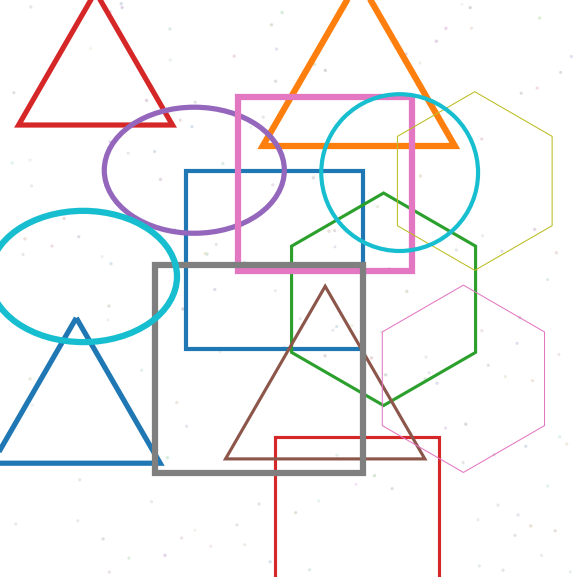[{"shape": "triangle", "thickness": 2.5, "radius": 0.84, "center": [0.132, 0.281]}, {"shape": "square", "thickness": 2, "radius": 0.77, "center": [0.475, 0.549]}, {"shape": "triangle", "thickness": 3, "radius": 0.96, "center": [0.621, 0.842]}, {"shape": "hexagon", "thickness": 1.5, "radius": 0.92, "center": [0.664, 0.481]}, {"shape": "square", "thickness": 1.5, "radius": 0.71, "center": [0.619, 0.101]}, {"shape": "triangle", "thickness": 2.5, "radius": 0.77, "center": [0.165, 0.86]}, {"shape": "oval", "thickness": 2.5, "radius": 0.78, "center": [0.336, 0.704]}, {"shape": "triangle", "thickness": 1.5, "radius": 1.0, "center": [0.563, 0.304]}, {"shape": "square", "thickness": 3, "radius": 0.75, "center": [0.562, 0.681]}, {"shape": "hexagon", "thickness": 0.5, "radius": 0.81, "center": [0.802, 0.343]}, {"shape": "square", "thickness": 3, "radius": 0.9, "center": [0.448, 0.361]}, {"shape": "hexagon", "thickness": 0.5, "radius": 0.77, "center": [0.822, 0.686]}, {"shape": "oval", "thickness": 3, "radius": 0.81, "center": [0.144, 0.52]}, {"shape": "circle", "thickness": 2, "radius": 0.68, "center": [0.692, 0.7]}]